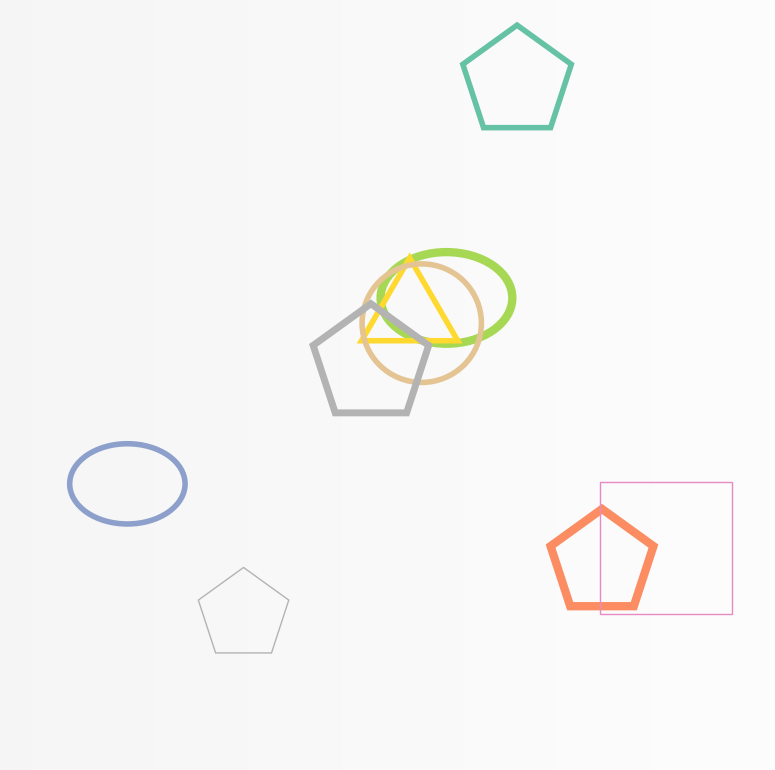[{"shape": "pentagon", "thickness": 2, "radius": 0.37, "center": [0.667, 0.894]}, {"shape": "pentagon", "thickness": 3, "radius": 0.35, "center": [0.777, 0.269]}, {"shape": "oval", "thickness": 2, "radius": 0.37, "center": [0.164, 0.372]}, {"shape": "square", "thickness": 0.5, "radius": 0.43, "center": [0.859, 0.288]}, {"shape": "oval", "thickness": 3, "radius": 0.42, "center": [0.576, 0.613]}, {"shape": "triangle", "thickness": 2, "radius": 0.36, "center": [0.529, 0.593]}, {"shape": "circle", "thickness": 2, "radius": 0.38, "center": [0.544, 0.58]}, {"shape": "pentagon", "thickness": 2.5, "radius": 0.39, "center": [0.479, 0.527]}, {"shape": "pentagon", "thickness": 0.5, "radius": 0.31, "center": [0.314, 0.202]}]